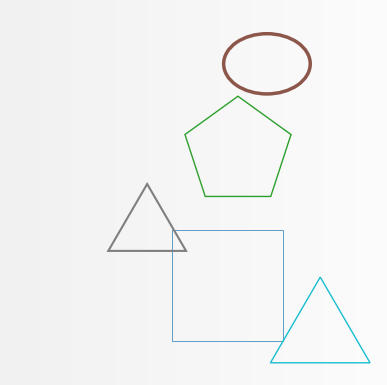[{"shape": "square", "thickness": 0.5, "radius": 0.72, "center": [0.587, 0.259]}, {"shape": "pentagon", "thickness": 1, "radius": 0.72, "center": [0.614, 0.606]}, {"shape": "oval", "thickness": 2.5, "radius": 0.56, "center": [0.689, 0.834]}, {"shape": "triangle", "thickness": 1.5, "radius": 0.58, "center": [0.38, 0.406]}, {"shape": "triangle", "thickness": 1, "radius": 0.74, "center": [0.826, 0.132]}]